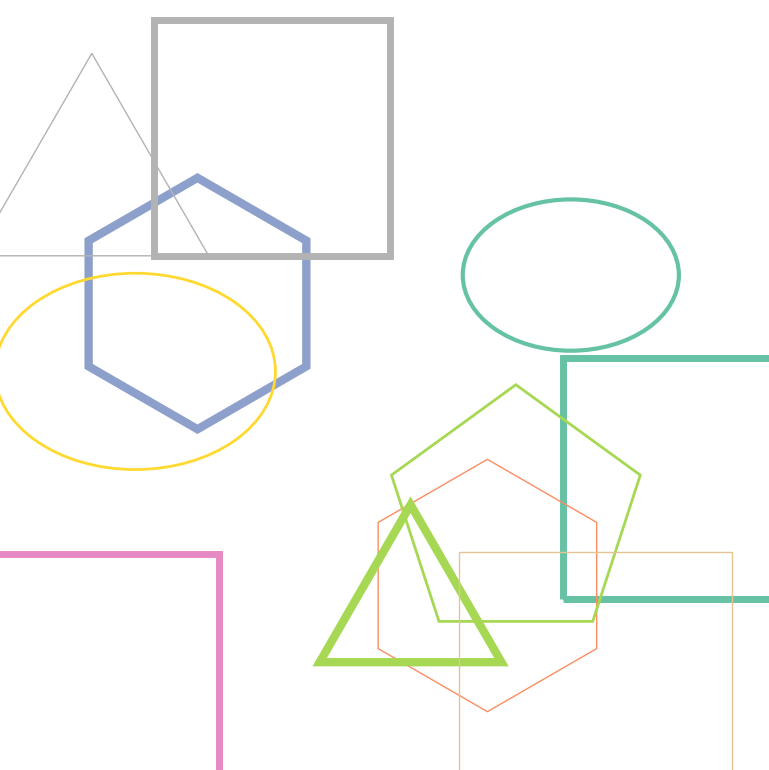[{"shape": "oval", "thickness": 1.5, "radius": 0.7, "center": [0.741, 0.643]}, {"shape": "square", "thickness": 2.5, "radius": 0.78, "center": [0.888, 0.379]}, {"shape": "hexagon", "thickness": 0.5, "radius": 0.82, "center": [0.633, 0.24]}, {"shape": "hexagon", "thickness": 3, "radius": 0.82, "center": [0.256, 0.606]}, {"shape": "square", "thickness": 2.5, "radius": 0.89, "center": [0.106, 0.103]}, {"shape": "triangle", "thickness": 3, "radius": 0.68, "center": [0.533, 0.208]}, {"shape": "pentagon", "thickness": 1, "radius": 0.85, "center": [0.67, 0.33]}, {"shape": "oval", "thickness": 1, "radius": 0.91, "center": [0.176, 0.518]}, {"shape": "square", "thickness": 0.5, "radius": 0.89, "center": [0.773, 0.106]}, {"shape": "triangle", "thickness": 0.5, "radius": 0.88, "center": [0.119, 0.755]}, {"shape": "square", "thickness": 2.5, "radius": 0.77, "center": [0.353, 0.821]}]